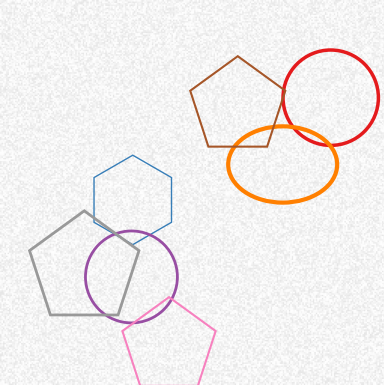[{"shape": "circle", "thickness": 2.5, "radius": 0.62, "center": [0.859, 0.746]}, {"shape": "hexagon", "thickness": 1, "radius": 0.58, "center": [0.345, 0.481]}, {"shape": "circle", "thickness": 2, "radius": 0.6, "center": [0.341, 0.281]}, {"shape": "oval", "thickness": 3, "radius": 0.71, "center": [0.734, 0.573]}, {"shape": "pentagon", "thickness": 1.5, "radius": 0.65, "center": [0.618, 0.724]}, {"shape": "pentagon", "thickness": 1.5, "radius": 0.64, "center": [0.439, 0.101]}, {"shape": "pentagon", "thickness": 2, "radius": 0.75, "center": [0.219, 0.303]}]